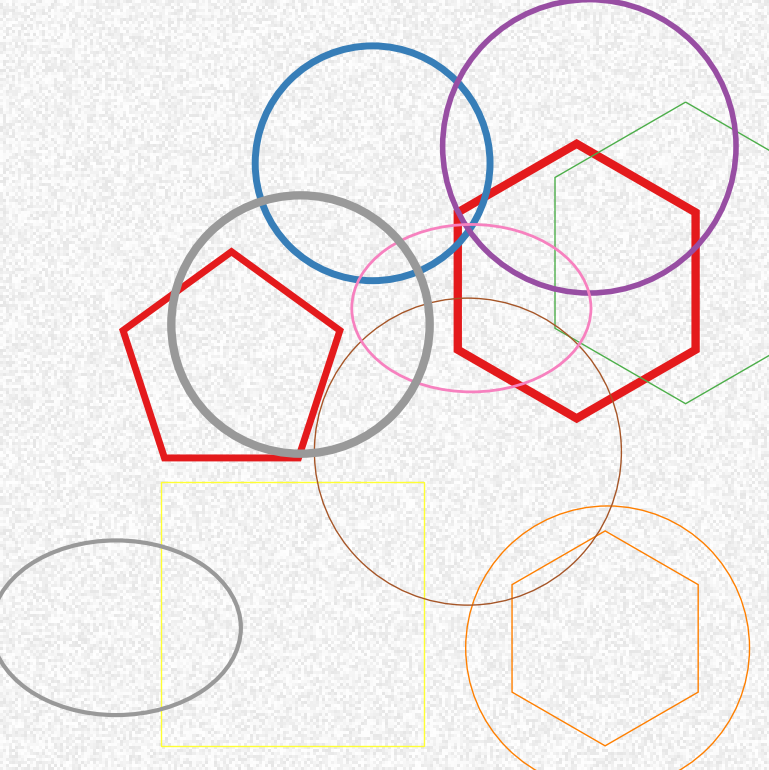[{"shape": "pentagon", "thickness": 2.5, "radius": 0.74, "center": [0.301, 0.525]}, {"shape": "hexagon", "thickness": 3, "radius": 0.89, "center": [0.749, 0.635]}, {"shape": "circle", "thickness": 2.5, "radius": 0.76, "center": [0.484, 0.788]}, {"shape": "hexagon", "thickness": 0.5, "radius": 0.98, "center": [0.89, 0.672]}, {"shape": "circle", "thickness": 2, "radius": 0.95, "center": [0.765, 0.81]}, {"shape": "circle", "thickness": 0.5, "radius": 0.92, "center": [0.789, 0.159]}, {"shape": "hexagon", "thickness": 0.5, "radius": 0.7, "center": [0.786, 0.171]}, {"shape": "square", "thickness": 0.5, "radius": 0.86, "center": [0.38, 0.203]}, {"shape": "circle", "thickness": 0.5, "radius": 1.0, "center": [0.608, 0.413]}, {"shape": "oval", "thickness": 1, "radius": 0.78, "center": [0.612, 0.6]}, {"shape": "circle", "thickness": 3, "radius": 0.84, "center": [0.39, 0.579]}, {"shape": "oval", "thickness": 1.5, "radius": 0.81, "center": [0.151, 0.185]}]